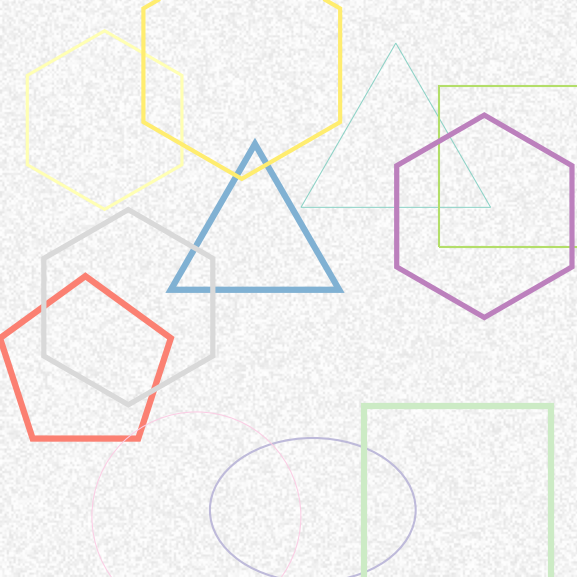[{"shape": "triangle", "thickness": 0.5, "radius": 0.95, "center": [0.685, 0.735]}, {"shape": "hexagon", "thickness": 1.5, "radius": 0.77, "center": [0.181, 0.791]}, {"shape": "oval", "thickness": 1, "radius": 0.89, "center": [0.542, 0.116]}, {"shape": "pentagon", "thickness": 3, "radius": 0.78, "center": [0.148, 0.366]}, {"shape": "triangle", "thickness": 3, "radius": 0.84, "center": [0.442, 0.582]}, {"shape": "square", "thickness": 1, "radius": 0.69, "center": [0.899, 0.711]}, {"shape": "circle", "thickness": 0.5, "radius": 0.9, "center": [0.34, 0.105]}, {"shape": "hexagon", "thickness": 2.5, "radius": 0.84, "center": [0.222, 0.467]}, {"shape": "hexagon", "thickness": 2.5, "radius": 0.88, "center": [0.839, 0.625]}, {"shape": "square", "thickness": 3, "radius": 0.81, "center": [0.792, 0.135]}, {"shape": "hexagon", "thickness": 2, "radius": 0.98, "center": [0.419, 0.886]}]